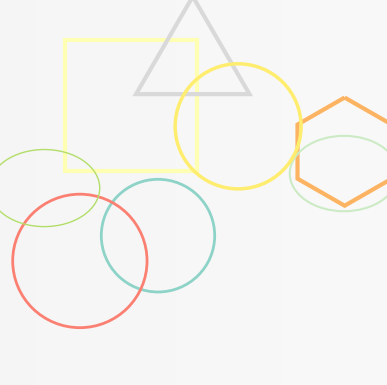[{"shape": "circle", "thickness": 2, "radius": 0.73, "center": [0.408, 0.388]}, {"shape": "square", "thickness": 3, "radius": 0.85, "center": [0.339, 0.727]}, {"shape": "circle", "thickness": 2, "radius": 0.87, "center": [0.206, 0.322]}, {"shape": "hexagon", "thickness": 3, "radius": 0.7, "center": [0.889, 0.606]}, {"shape": "oval", "thickness": 1, "radius": 0.72, "center": [0.114, 0.511]}, {"shape": "triangle", "thickness": 3, "radius": 0.85, "center": [0.497, 0.84]}, {"shape": "oval", "thickness": 1.5, "radius": 0.7, "center": [0.888, 0.549]}, {"shape": "circle", "thickness": 2.5, "radius": 0.81, "center": [0.615, 0.672]}]